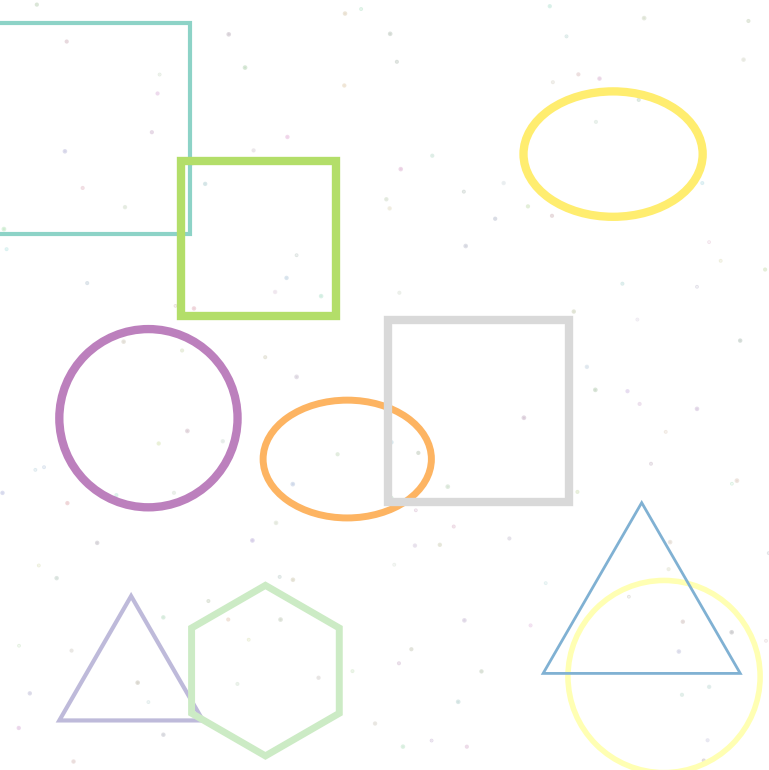[{"shape": "square", "thickness": 1.5, "radius": 0.69, "center": [0.11, 0.833]}, {"shape": "circle", "thickness": 2, "radius": 0.62, "center": [0.862, 0.121]}, {"shape": "triangle", "thickness": 1.5, "radius": 0.54, "center": [0.17, 0.118]}, {"shape": "triangle", "thickness": 1, "radius": 0.74, "center": [0.833, 0.199]}, {"shape": "oval", "thickness": 2.5, "radius": 0.55, "center": [0.451, 0.404]}, {"shape": "square", "thickness": 3, "radius": 0.5, "center": [0.336, 0.691]}, {"shape": "square", "thickness": 3, "radius": 0.59, "center": [0.621, 0.466]}, {"shape": "circle", "thickness": 3, "radius": 0.58, "center": [0.193, 0.457]}, {"shape": "hexagon", "thickness": 2.5, "radius": 0.55, "center": [0.345, 0.129]}, {"shape": "oval", "thickness": 3, "radius": 0.58, "center": [0.796, 0.8]}]